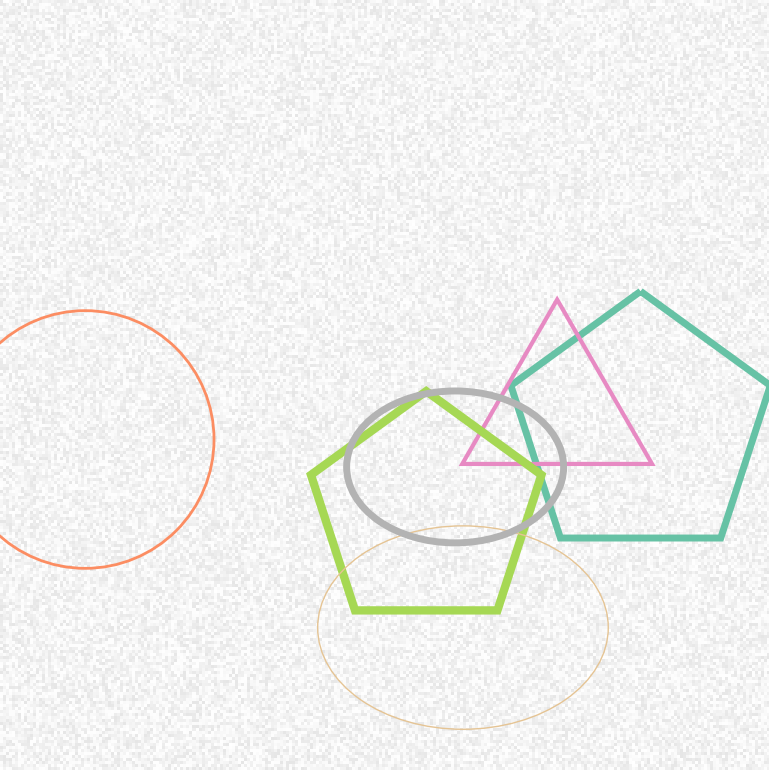[{"shape": "pentagon", "thickness": 2.5, "radius": 0.89, "center": [0.832, 0.445]}, {"shape": "circle", "thickness": 1, "radius": 0.84, "center": [0.111, 0.429]}, {"shape": "triangle", "thickness": 1.5, "radius": 0.71, "center": [0.724, 0.469]}, {"shape": "pentagon", "thickness": 3, "radius": 0.79, "center": [0.554, 0.335]}, {"shape": "oval", "thickness": 0.5, "radius": 0.94, "center": [0.601, 0.185]}, {"shape": "oval", "thickness": 2.5, "radius": 0.7, "center": [0.591, 0.394]}]